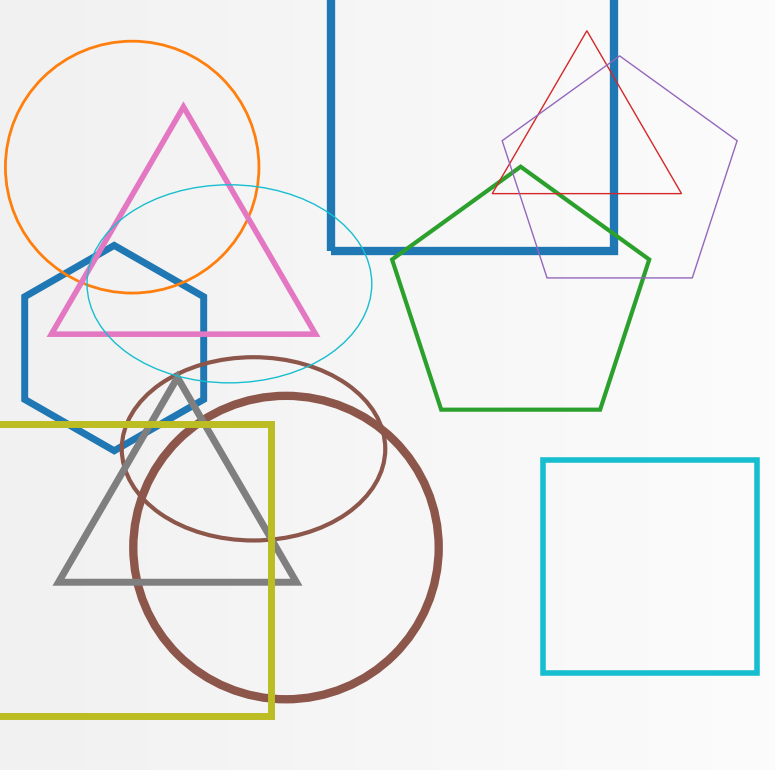[{"shape": "square", "thickness": 3, "radius": 0.91, "center": [0.61, 0.857]}, {"shape": "hexagon", "thickness": 2.5, "radius": 0.67, "center": [0.147, 0.548]}, {"shape": "circle", "thickness": 1, "radius": 0.82, "center": [0.171, 0.783]}, {"shape": "pentagon", "thickness": 1.5, "radius": 0.87, "center": [0.672, 0.609]}, {"shape": "triangle", "thickness": 0.5, "radius": 0.71, "center": [0.757, 0.819]}, {"shape": "pentagon", "thickness": 0.5, "radius": 0.8, "center": [0.8, 0.768]}, {"shape": "circle", "thickness": 3, "radius": 0.99, "center": [0.369, 0.289]}, {"shape": "oval", "thickness": 1.5, "radius": 0.85, "center": [0.327, 0.417]}, {"shape": "triangle", "thickness": 2, "radius": 0.98, "center": [0.237, 0.664]}, {"shape": "triangle", "thickness": 2.5, "radius": 0.89, "center": [0.229, 0.332]}, {"shape": "square", "thickness": 2.5, "radius": 0.95, "center": [0.16, 0.259]}, {"shape": "oval", "thickness": 0.5, "radius": 0.92, "center": [0.296, 0.631]}, {"shape": "square", "thickness": 2, "radius": 0.69, "center": [0.839, 0.264]}]